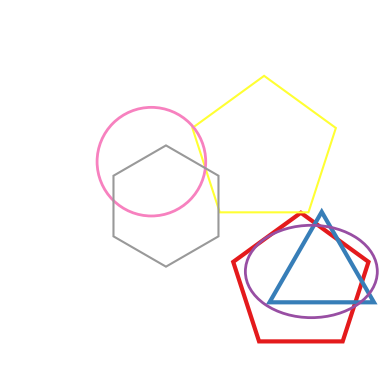[{"shape": "pentagon", "thickness": 3, "radius": 0.92, "center": [0.781, 0.263]}, {"shape": "triangle", "thickness": 3, "radius": 0.78, "center": [0.836, 0.293]}, {"shape": "oval", "thickness": 2, "radius": 0.86, "center": [0.809, 0.295]}, {"shape": "pentagon", "thickness": 1.5, "radius": 0.98, "center": [0.686, 0.607]}, {"shape": "circle", "thickness": 2, "radius": 0.71, "center": [0.393, 0.58]}, {"shape": "hexagon", "thickness": 1.5, "radius": 0.79, "center": [0.431, 0.465]}]